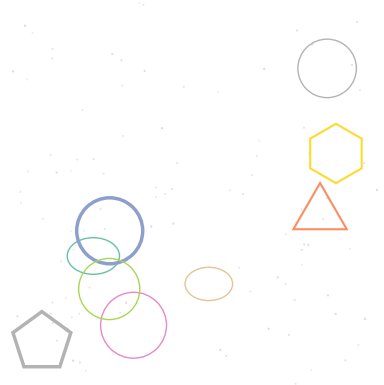[{"shape": "oval", "thickness": 1, "radius": 0.34, "center": [0.242, 0.335]}, {"shape": "triangle", "thickness": 1.5, "radius": 0.4, "center": [0.831, 0.445]}, {"shape": "circle", "thickness": 2.5, "radius": 0.43, "center": [0.285, 0.401]}, {"shape": "circle", "thickness": 1, "radius": 0.43, "center": [0.347, 0.155]}, {"shape": "circle", "thickness": 1, "radius": 0.4, "center": [0.284, 0.249]}, {"shape": "hexagon", "thickness": 1.5, "radius": 0.39, "center": [0.873, 0.601]}, {"shape": "oval", "thickness": 1, "radius": 0.31, "center": [0.542, 0.262]}, {"shape": "circle", "thickness": 1, "radius": 0.38, "center": [0.85, 0.822]}, {"shape": "pentagon", "thickness": 2.5, "radius": 0.4, "center": [0.109, 0.111]}]